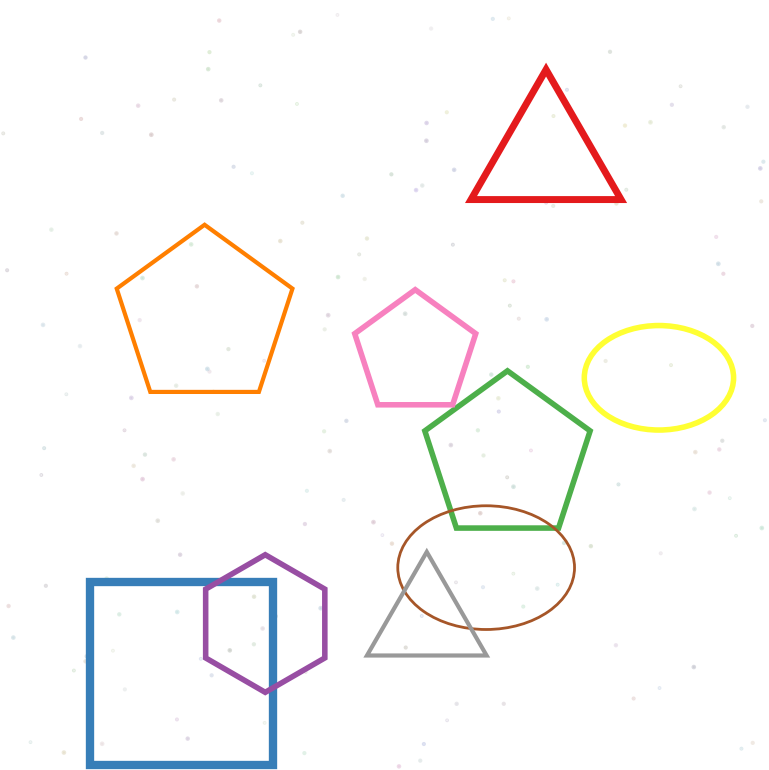[{"shape": "triangle", "thickness": 2.5, "radius": 0.56, "center": [0.709, 0.797]}, {"shape": "square", "thickness": 3, "radius": 0.59, "center": [0.236, 0.126]}, {"shape": "pentagon", "thickness": 2, "radius": 0.56, "center": [0.659, 0.406]}, {"shape": "hexagon", "thickness": 2, "radius": 0.45, "center": [0.344, 0.19]}, {"shape": "pentagon", "thickness": 1.5, "radius": 0.6, "center": [0.266, 0.588]}, {"shape": "oval", "thickness": 2, "radius": 0.48, "center": [0.856, 0.509]}, {"shape": "oval", "thickness": 1, "radius": 0.57, "center": [0.631, 0.263]}, {"shape": "pentagon", "thickness": 2, "radius": 0.41, "center": [0.539, 0.541]}, {"shape": "triangle", "thickness": 1.5, "radius": 0.45, "center": [0.554, 0.194]}]